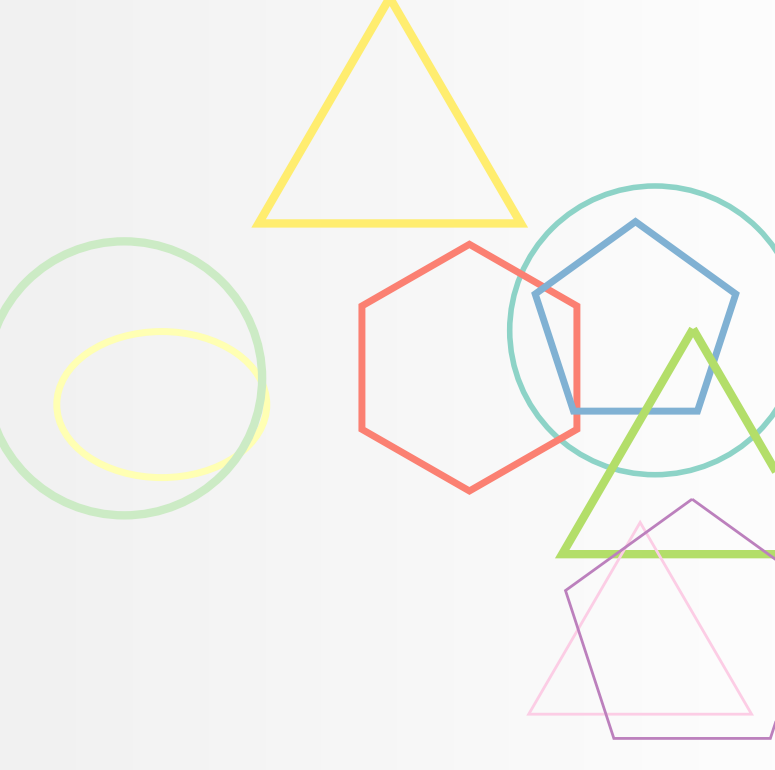[{"shape": "circle", "thickness": 2, "radius": 0.94, "center": [0.845, 0.571]}, {"shape": "oval", "thickness": 2.5, "radius": 0.68, "center": [0.209, 0.475]}, {"shape": "hexagon", "thickness": 2.5, "radius": 0.8, "center": [0.606, 0.523]}, {"shape": "pentagon", "thickness": 2.5, "radius": 0.68, "center": [0.82, 0.576]}, {"shape": "triangle", "thickness": 3, "radius": 0.98, "center": [0.894, 0.378]}, {"shape": "triangle", "thickness": 1, "radius": 0.83, "center": [0.826, 0.156]}, {"shape": "pentagon", "thickness": 1, "radius": 0.86, "center": [0.893, 0.18]}, {"shape": "circle", "thickness": 3, "radius": 0.89, "center": [0.16, 0.509]}, {"shape": "triangle", "thickness": 3, "radius": 0.98, "center": [0.503, 0.808]}]